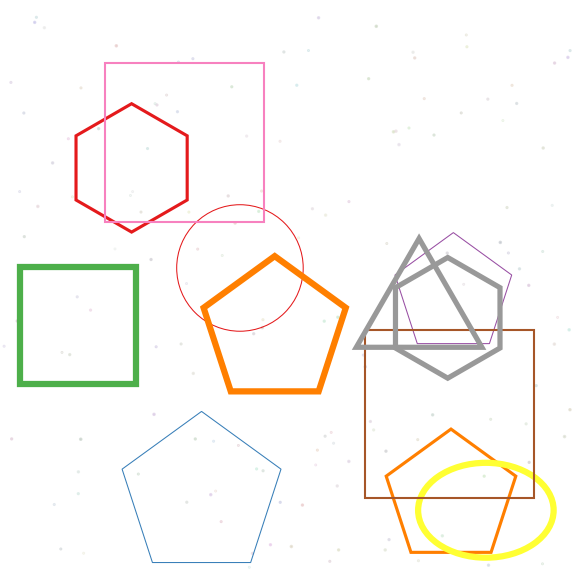[{"shape": "circle", "thickness": 0.5, "radius": 0.55, "center": [0.415, 0.535]}, {"shape": "hexagon", "thickness": 1.5, "radius": 0.56, "center": [0.228, 0.708]}, {"shape": "pentagon", "thickness": 0.5, "radius": 0.72, "center": [0.349, 0.142]}, {"shape": "square", "thickness": 3, "radius": 0.5, "center": [0.135, 0.436]}, {"shape": "pentagon", "thickness": 0.5, "radius": 0.53, "center": [0.785, 0.49]}, {"shape": "pentagon", "thickness": 1.5, "radius": 0.59, "center": [0.781, 0.138]}, {"shape": "pentagon", "thickness": 3, "radius": 0.65, "center": [0.476, 0.426]}, {"shape": "oval", "thickness": 3, "radius": 0.59, "center": [0.841, 0.116]}, {"shape": "square", "thickness": 1, "radius": 0.73, "center": [0.778, 0.282]}, {"shape": "square", "thickness": 1, "radius": 0.69, "center": [0.319, 0.752]}, {"shape": "hexagon", "thickness": 2.5, "radius": 0.52, "center": [0.775, 0.449]}, {"shape": "triangle", "thickness": 2.5, "radius": 0.63, "center": [0.726, 0.461]}]